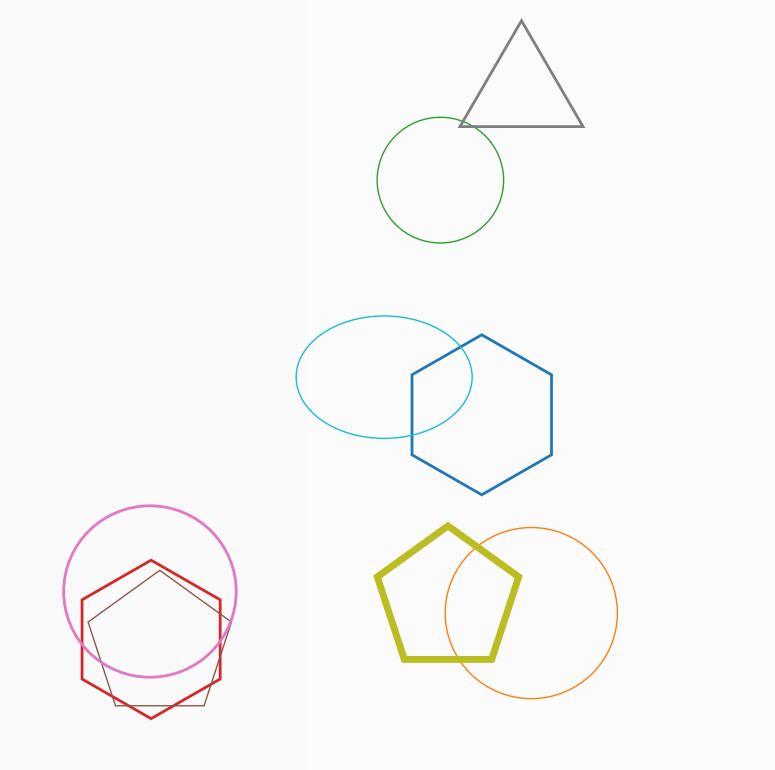[{"shape": "hexagon", "thickness": 1, "radius": 0.52, "center": [0.622, 0.461]}, {"shape": "circle", "thickness": 0.5, "radius": 0.56, "center": [0.686, 0.204]}, {"shape": "circle", "thickness": 0.5, "radius": 0.41, "center": [0.568, 0.766]}, {"shape": "hexagon", "thickness": 1, "radius": 0.51, "center": [0.195, 0.17]}, {"shape": "pentagon", "thickness": 0.5, "radius": 0.49, "center": [0.206, 0.162]}, {"shape": "circle", "thickness": 1, "radius": 0.56, "center": [0.193, 0.232]}, {"shape": "triangle", "thickness": 1, "radius": 0.46, "center": [0.673, 0.881]}, {"shape": "pentagon", "thickness": 2.5, "radius": 0.48, "center": [0.578, 0.221]}, {"shape": "oval", "thickness": 0.5, "radius": 0.57, "center": [0.496, 0.51]}]